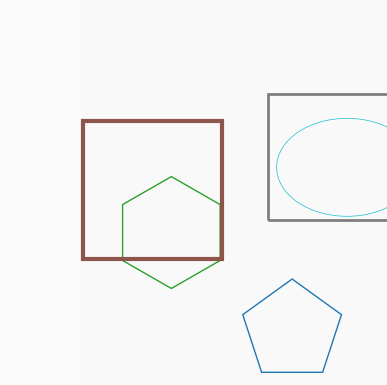[{"shape": "pentagon", "thickness": 1, "radius": 0.67, "center": [0.754, 0.141]}, {"shape": "hexagon", "thickness": 1, "radius": 0.73, "center": [0.442, 0.396]}, {"shape": "square", "thickness": 3, "radius": 0.9, "center": [0.393, 0.506]}, {"shape": "square", "thickness": 2, "radius": 0.82, "center": [0.855, 0.593]}, {"shape": "oval", "thickness": 0.5, "radius": 0.91, "center": [0.896, 0.565]}]